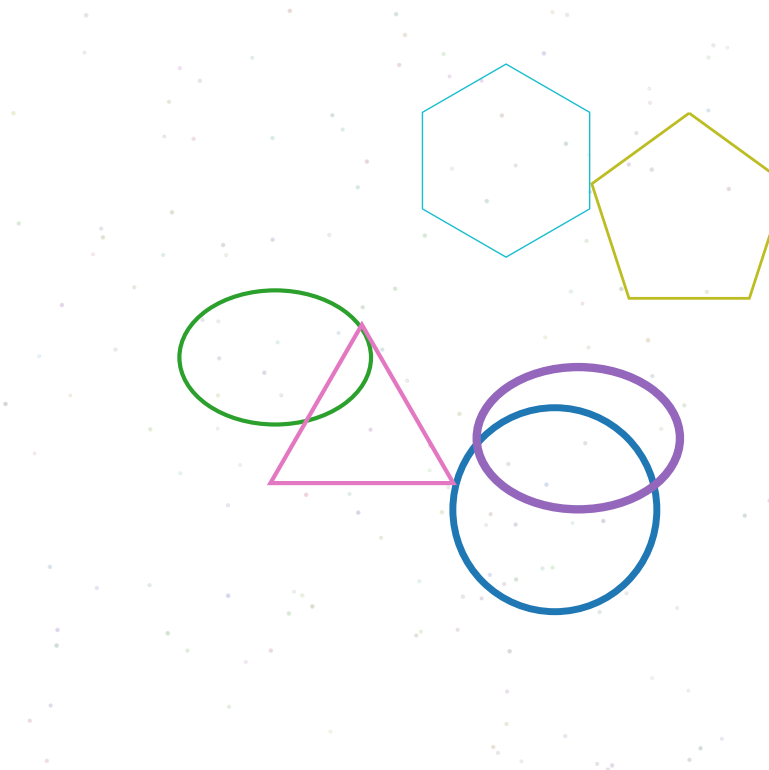[{"shape": "circle", "thickness": 2.5, "radius": 0.66, "center": [0.721, 0.338]}, {"shape": "oval", "thickness": 1.5, "radius": 0.62, "center": [0.357, 0.536]}, {"shape": "oval", "thickness": 3, "radius": 0.66, "center": [0.751, 0.431]}, {"shape": "triangle", "thickness": 1.5, "radius": 0.69, "center": [0.47, 0.441]}, {"shape": "pentagon", "thickness": 1, "radius": 0.66, "center": [0.895, 0.72]}, {"shape": "hexagon", "thickness": 0.5, "radius": 0.63, "center": [0.657, 0.791]}]